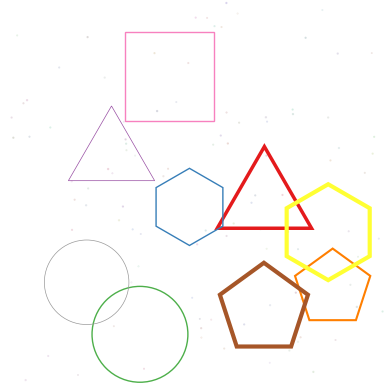[{"shape": "triangle", "thickness": 2.5, "radius": 0.71, "center": [0.687, 0.478]}, {"shape": "hexagon", "thickness": 1, "radius": 0.5, "center": [0.492, 0.463]}, {"shape": "circle", "thickness": 1, "radius": 0.62, "center": [0.364, 0.132]}, {"shape": "triangle", "thickness": 0.5, "radius": 0.65, "center": [0.29, 0.595]}, {"shape": "pentagon", "thickness": 1.5, "radius": 0.51, "center": [0.864, 0.252]}, {"shape": "hexagon", "thickness": 3, "radius": 0.62, "center": [0.852, 0.397]}, {"shape": "pentagon", "thickness": 3, "radius": 0.6, "center": [0.685, 0.197]}, {"shape": "square", "thickness": 1, "radius": 0.58, "center": [0.439, 0.8]}, {"shape": "circle", "thickness": 0.5, "radius": 0.55, "center": [0.225, 0.267]}]